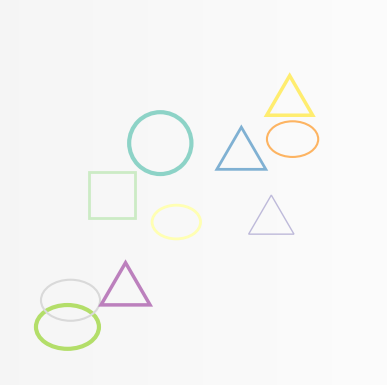[{"shape": "circle", "thickness": 3, "radius": 0.4, "center": [0.414, 0.628]}, {"shape": "oval", "thickness": 2, "radius": 0.31, "center": [0.455, 0.423]}, {"shape": "triangle", "thickness": 1, "radius": 0.34, "center": [0.7, 0.426]}, {"shape": "triangle", "thickness": 2, "radius": 0.36, "center": [0.623, 0.597]}, {"shape": "oval", "thickness": 1.5, "radius": 0.33, "center": [0.755, 0.639]}, {"shape": "oval", "thickness": 3, "radius": 0.41, "center": [0.174, 0.151]}, {"shape": "oval", "thickness": 1.5, "radius": 0.38, "center": [0.182, 0.22]}, {"shape": "triangle", "thickness": 2.5, "radius": 0.36, "center": [0.324, 0.245]}, {"shape": "square", "thickness": 2, "radius": 0.29, "center": [0.289, 0.494]}, {"shape": "triangle", "thickness": 2.5, "radius": 0.34, "center": [0.748, 0.735]}]